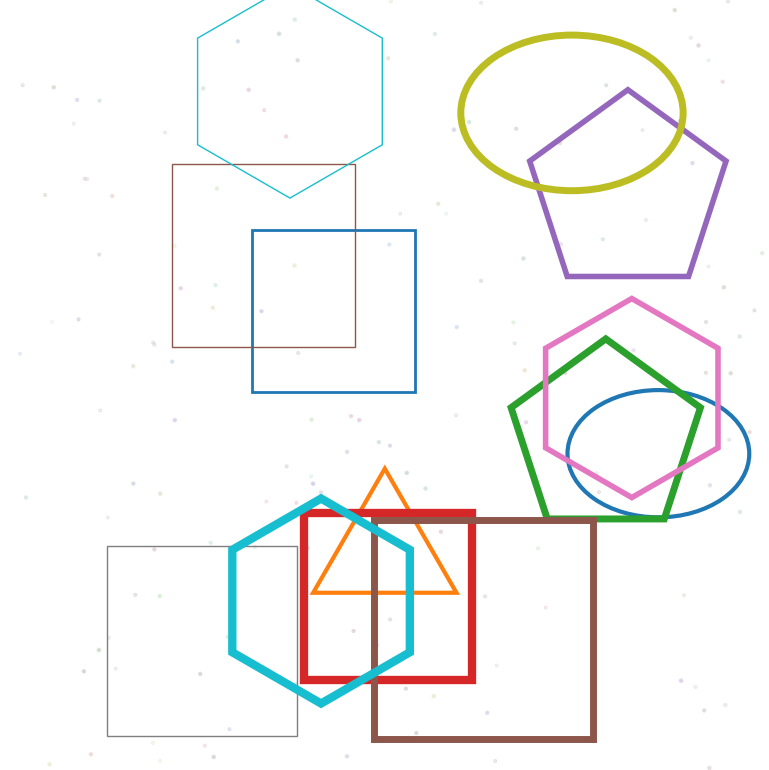[{"shape": "square", "thickness": 1, "radius": 0.53, "center": [0.433, 0.596]}, {"shape": "oval", "thickness": 1.5, "radius": 0.59, "center": [0.855, 0.411]}, {"shape": "triangle", "thickness": 1.5, "radius": 0.54, "center": [0.5, 0.284]}, {"shape": "pentagon", "thickness": 2.5, "radius": 0.65, "center": [0.787, 0.431]}, {"shape": "square", "thickness": 3, "radius": 0.54, "center": [0.504, 0.225]}, {"shape": "pentagon", "thickness": 2, "radius": 0.67, "center": [0.815, 0.749]}, {"shape": "square", "thickness": 0.5, "radius": 0.59, "center": [0.342, 0.668]}, {"shape": "square", "thickness": 2.5, "radius": 0.71, "center": [0.628, 0.182]}, {"shape": "hexagon", "thickness": 2, "radius": 0.65, "center": [0.821, 0.483]}, {"shape": "square", "thickness": 0.5, "radius": 0.62, "center": [0.263, 0.168]}, {"shape": "oval", "thickness": 2.5, "radius": 0.72, "center": [0.743, 0.853]}, {"shape": "hexagon", "thickness": 3, "radius": 0.67, "center": [0.417, 0.219]}, {"shape": "hexagon", "thickness": 0.5, "radius": 0.69, "center": [0.377, 0.881]}]